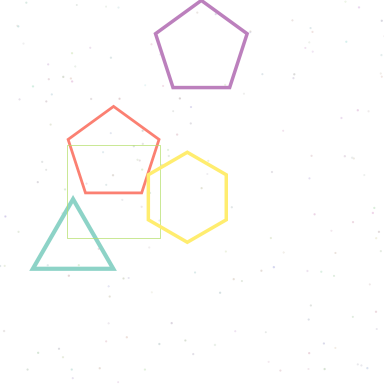[{"shape": "triangle", "thickness": 3, "radius": 0.6, "center": [0.19, 0.362]}, {"shape": "pentagon", "thickness": 2, "radius": 0.62, "center": [0.295, 0.599]}, {"shape": "square", "thickness": 0.5, "radius": 0.6, "center": [0.294, 0.501]}, {"shape": "pentagon", "thickness": 2.5, "radius": 0.63, "center": [0.523, 0.874]}, {"shape": "hexagon", "thickness": 2.5, "radius": 0.58, "center": [0.486, 0.488]}]